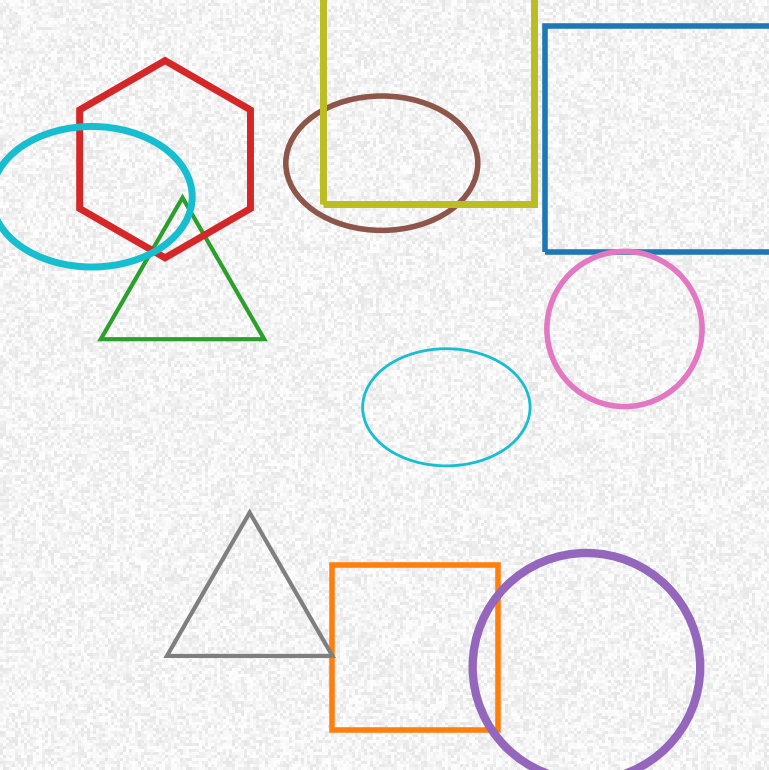[{"shape": "square", "thickness": 2, "radius": 0.73, "center": [0.854, 0.819]}, {"shape": "square", "thickness": 2, "radius": 0.54, "center": [0.539, 0.159]}, {"shape": "triangle", "thickness": 1.5, "radius": 0.61, "center": [0.237, 0.621]}, {"shape": "hexagon", "thickness": 2.5, "radius": 0.64, "center": [0.214, 0.793]}, {"shape": "circle", "thickness": 3, "radius": 0.74, "center": [0.762, 0.134]}, {"shape": "oval", "thickness": 2, "radius": 0.62, "center": [0.496, 0.788]}, {"shape": "circle", "thickness": 2, "radius": 0.5, "center": [0.811, 0.573]}, {"shape": "triangle", "thickness": 1.5, "radius": 0.62, "center": [0.324, 0.21]}, {"shape": "square", "thickness": 2.5, "radius": 0.68, "center": [0.556, 0.871]}, {"shape": "oval", "thickness": 1, "radius": 0.54, "center": [0.58, 0.471]}, {"shape": "oval", "thickness": 2.5, "radius": 0.65, "center": [0.119, 0.744]}]